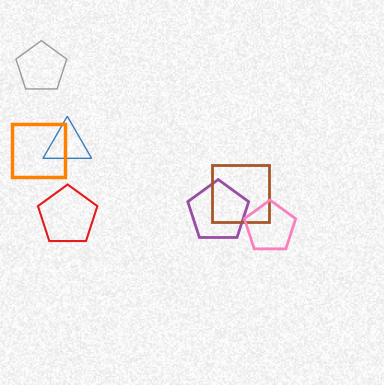[{"shape": "pentagon", "thickness": 1.5, "radius": 0.41, "center": [0.176, 0.44]}, {"shape": "triangle", "thickness": 1, "radius": 0.36, "center": [0.175, 0.625]}, {"shape": "pentagon", "thickness": 2, "radius": 0.42, "center": [0.567, 0.45]}, {"shape": "square", "thickness": 2.5, "radius": 0.34, "center": [0.1, 0.61]}, {"shape": "square", "thickness": 2, "radius": 0.37, "center": [0.625, 0.498]}, {"shape": "pentagon", "thickness": 2, "radius": 0.35, "center": [0.701, 0.41]}, {"shape": "pentagon", "thickness": 1, "radius": 0.35, "center": [0.107, 0.825]}]